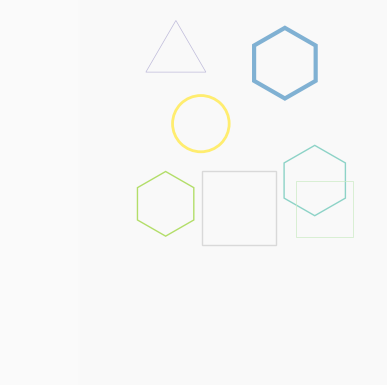[{"shape": "hexagon", "thickness": 1, "radius": 0.46, "center": [0.812, 0.531]}, {"shape": "triangle", "thickness": 0.5, "radius": 0.45, "center": [0.454, 0.857]}, {"shape": "hexagon", "thickness": 3, "radius": 0.46, "center": [0.735, 0.836]}, {"shape": "hexagon", "thickness": 1, "radius": 0.42, "center": [0.427, 0.471]}, {"shape": "square", "thickness": 1, "radius": 0.48, "center": [0.617, 0.459]}, {"shape": "square", "thickness": 0.5, "radius": 0.37, "center": [0.837, 0.458]}, {"shape": "circle", "thickness": 2, "radius": 0.37, "center": [0.518, 0.679]}]